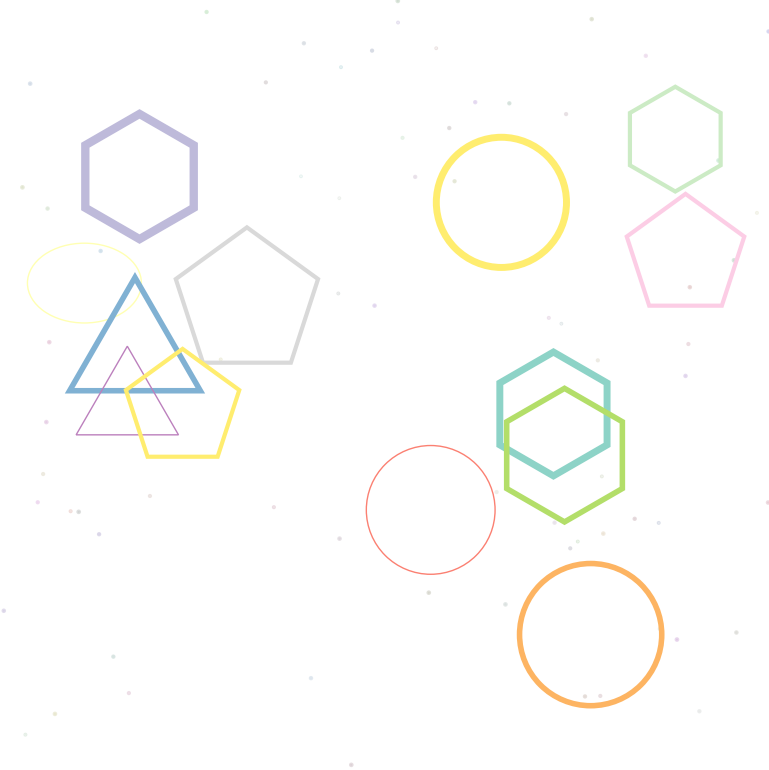[{"shape": "hexagon", "thickness": 2.5, "radius": 0.4, "center": [0.719, 0.462]}, {"shape": "oval", "thickness": 0.5, "radius": 0.37, "center": [0.11, 0.632]}, {"shape": "hexagon", "thickness": 3, "radius": 0.41, "center": [0.181, 0.771]}, {"shape": "circle", "thickness": 0.5, "radius": 0.42, "center": [0.559, 0.338]}, {"shape": "triangle", "thickness": 2, "radius": 0.49, "center": [0.175, 0.542]}, {"shape": "circle", "thickness": 2, "radius": 0.46, "center": [0.767, 0.176]}, {"shape": "hexagon", "thickness": 2, "radius": 0.43, "center": [0.733, 0.409]}, {"shape": "pentagon", "thickness": 1.5, "radius": 0.4, "center": [0.89, 0.668]}, {"shape": "pentagon", "thickness": 1.5, "radius": 0.49, "center": [0.321, 0.608]}, {"shape": "triangle", "thickness": 0.5, "radius": 0.38, "center": [0.165, 0.474]}, {"shape": "hexagon", "thickness": 1.5, "radius": 0.34, "center": [0.877, 0.819]}, {"shape": "pentagon", "thickness": 1.5, "radius": 0.39, "center": [0.237, 0.469]}, {"shape": "circle", "thickness": 2.5, "radius": 0.42, "center": [0.651, 0.737]}]